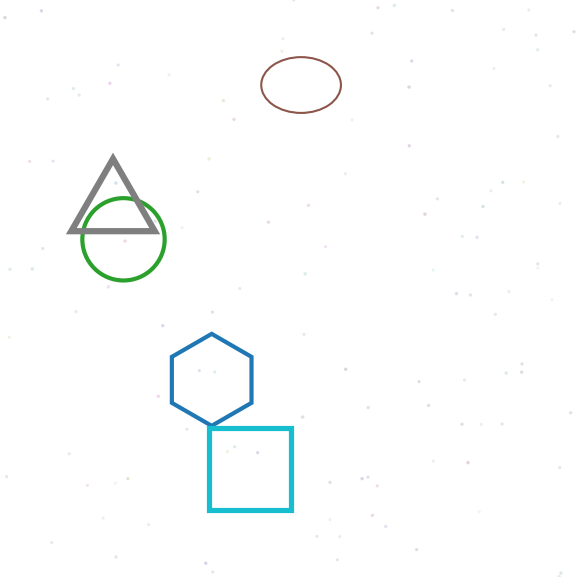[{"shape": "hexagon", "thickness": 2, "radius": 0.4, "center": [0.367, 0.341]}, {"shape": "circle", "thickness": 2, "radius": 0.36, "center": [0.214, 0.585]}, {"shape": "oval", "thickness": 1, "radius": 0.35, "center": [0.521, 0.852]}, {"shape": "triangle", "thickness": 3, "radius": 0.42, "center": [0.196, 0.641]}, {"shape": "square", "thickness": 2.5, "radius": 0.36, "center": [0.434, 0.186]}]